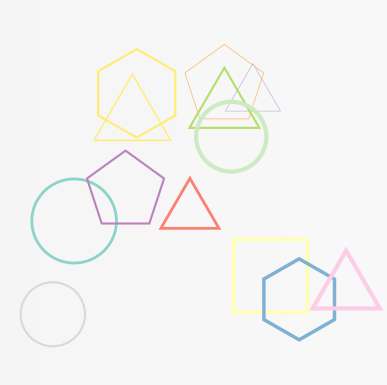[{"shape": "circle", "thickness": 2, "radius": 0.55, "center": [0.191, 0.426]}, {"shape": "square", "thickness": 2.5, "radius": 0.47, "center": [0.697, 0.284]}, {"shape": "triangle", "thickness": 0.5, "radius": 0.41, "center": [0.653, 0.752]}, {"shape": "triangle", "thickness": 2, "radius": 0.43, "center": [0.49, 0.45]}, {"shape": "hexagon", "thickness": 2.5, "radius": 0.53, "center": [0.772, 0.223]}, {"shape": "pentagon", "thickness": 0.5, "radius": 0.53, "center": [0.579, 0.778]}, {"shape": "triangle", "thickness": 1.5, "radius": 0.52, "center": [0.579, 0.72]}, {"shape": "triangle", "thickness": 3, "radius": 0.5, "center": [0.893, 0.249]}, {"shape": "circle", "thickness": 1.5, "radius": 0.42, "center": [0.136, 0.184]}, {"shape": "pentagon", "thickness": 1.5, "radius": 0.52, "center": [0.324, 0.504]}, {"shape": "circle", "thickness": 3, "radius": 0.45, "center": [0.597, 0.645]}, {"shape": "hexagon", "thickness": 1.5, "radius": 0.57, "center": [0.353, 0.758]}, {"shape": "triangle", "thickness": 1, "radius": 0.57, "center": [0.342, 0.693]}]